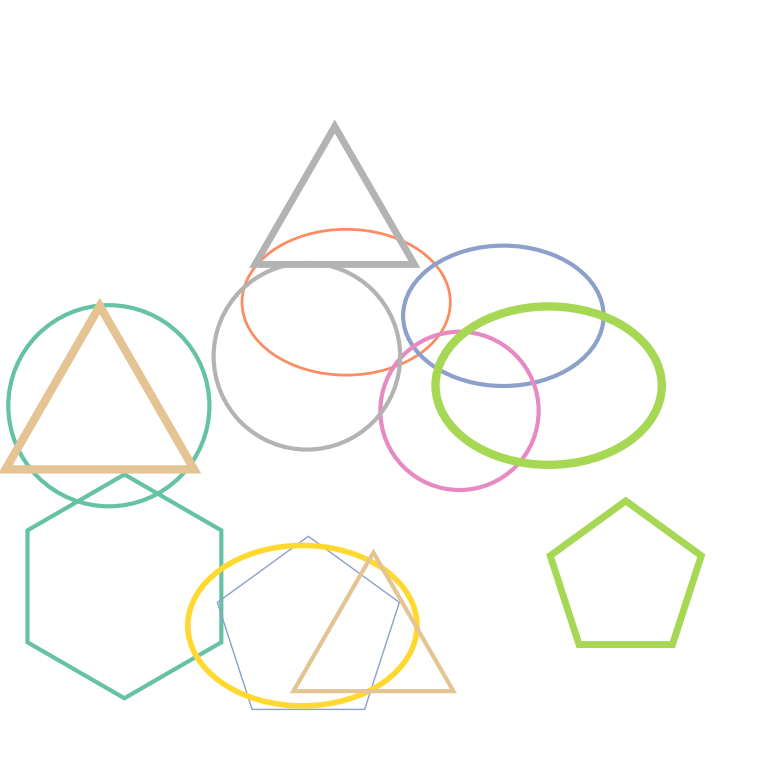[{"shape": "circle", "thickness": 1.5, "radius": 0.65, "center": [0.141, 0.473]}, {"shape": "hexagon", "thickness": 1.5, "radius": 0.73, "center": [0.162, 0.239]}, {"shape": "oval", "thickness": 1, "radius": 0.68, "center": [0.45, 0.608]}, {"shape": "pentagon", "thickness": 0.5, "radius": 0.62, "center": [0.4, 0.179]}, {"shape": "oval", "thickness": 1.5, "radius": 0.65, "center": [0.654, 0.59]}, {"shape": "circle", "thickness": 1.5, "radius": 0.51, "center": [0.597, 0.466]}, {"shape": "pentagon", "thickness": 2.5, "radius": 0.52, "center": [0.813, 0.246]}, {"shape": "oval", "thickness": 3, "radius": 0.73, "center": [0.713, 0.499]}, {"shape": "oval", "thickness": 2, "radius": 0.74, "center": [0.393, 0.187]}, {"shape": "triangle", "thickness": 3, "radius": 0.71, "center": [0.13, 0.461]}, {"shape": "triangle", "thickness": 1.5, "radius": 0.6, "center": [0.485, 0.162]}, {"shape": "circle", "thickness": 1.5, "radius": 0.61, "center": [0.399, 0.537]}, {"shape": "triangle", "thickness": 2.5, "radius": 0.6, "center": [0.435, 0.716]}]